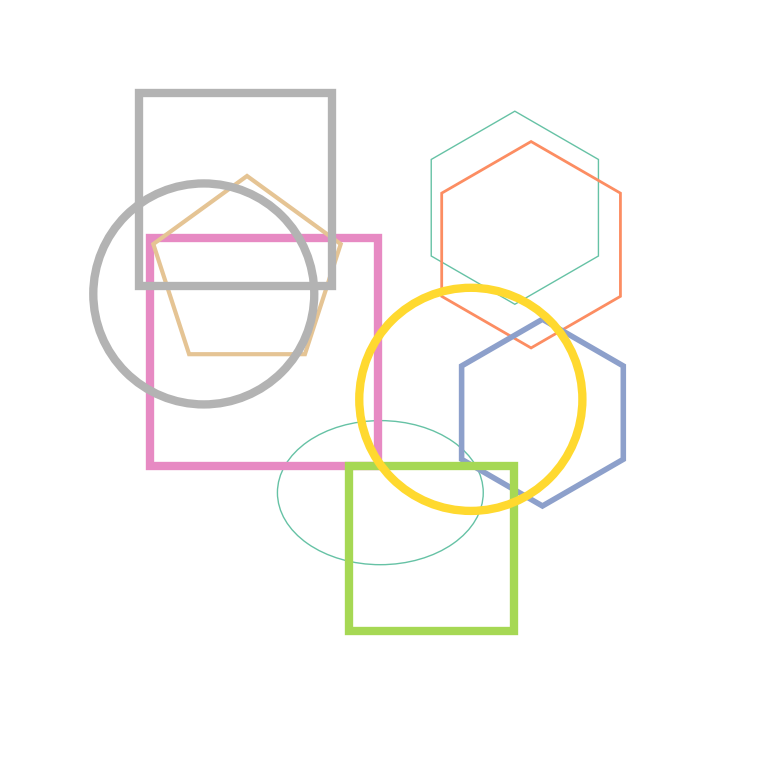[{"shape": "hexagon", "thickness": 0.5, "radius": 0.63, "center": [0.669, 0.73]}, {"shape": "oval", "thickness": 0.5, "radius": 0.67, "center": [0.494, 0.36]}, {"shape": "hexagon", "thickness": 1, "radius": 0.67, "center": [0.69, 0.682]}, {"shape": "hexagon", "thickness": 2, "radius": 0.61, "center": [0.704, 0.464]}, {"shape": "square", "thickness": 3, "radius": 0.74, "center": [0.343, 0.543]}, {"shape": "square", "thickness": 3, "radius": 0.54, "center": [0.56, 0.288]}, {"shape": "circle", "thickness": 3, "radius": 0.72, "center": [0.611, 0.481]}, {"shape": "pentagon", "thickness": 1.5, "radius": 0.64, "center": [0.321, 0.644]}, {"shape": "circle", "thickness": 3, "radius": 0.72, "center": [0.265, 0.618]}, {"shape": "square", "thickness": 3, "radius": 0.63, "center": [0.306, 0.754]}]